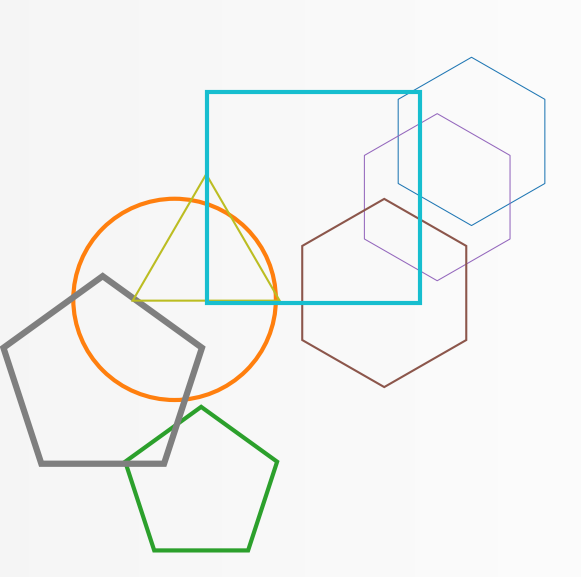[{"shape": "hexagon", "thickness": 0.5, "radius": 0.73, "center": [0.811, 0.754]}, {"shape": "circle", "thickness": 2, "radius": 0.87, "center": [0.3, 0.481]}, {"shape": "pentagon", "thickness": 2, "radius": 0.69, "center": [0.346, 0.157]}, {"shape": "hexagon", "thickness": 0.5, "radius": 0.72, "center": [0.752, 0.658]}, {"shape": "hexagon", "thickness": 1, "radius": 0.81, "center": [0.661, 0.492]}, {"shape": "pentagon", "thickness": 3, "radius": 0.9, "center": [0.177, 0.341]}, {"shape": "triangle", "thickness": 1, "radius": 0.73, "center": [0.355, 0.551]}, {"shape": "square", "thickness": 2, "radius": 0.91, "center": [0.539, 0.657]}]